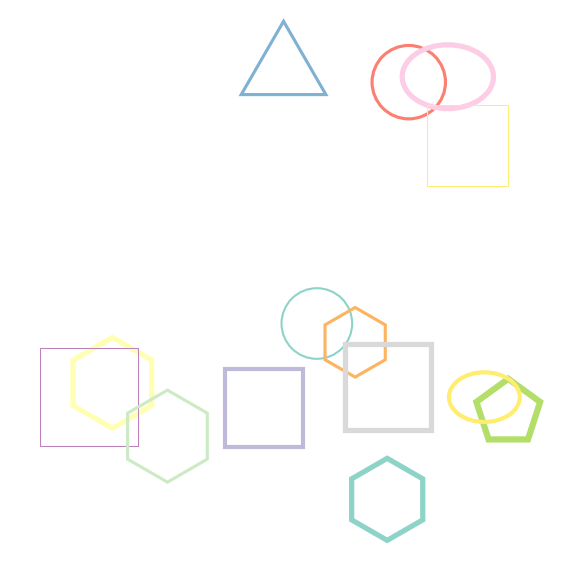[{"shape": "circle", "thickness": 1, "radius": 0.31, "center": [0.549, 0.439]}, {"shape": "hexagon", "thickness": 2.5, "radius": 0.36, "center": [0.67, 0.134]}, {"shape": "hexagon", "thickness": 2.5, "radius": 0.39, "center": [0.195, 0.336]}, {"shape": "square", "thickness": 2, "radius": 0.34, "center": [0.458, 0.292]}, {"shape": "circle", "thickness": 1.5, "radius": 0.32, "center": [0.708, 0.857]}, {"shape": "triangle", "thickness": 1.5, "radius": 0.42, "center": [0.491, 0.878]}, {"shape": "hexagon", "thickness": 1.5, "radius": 0.3, "center": [0.615, 0.406]}, {"shape": "pentagon", "thickness": 3, "radius": 0.29, "center": [0.88, 0.285]}, {"shape": "oval", "thickness": 2.5, "radius": 0.39, "center": [0.775, 0.866]}, {"shape": "square", "thickness": 2.5, "radius": 0.37, "center": [0.672, 0.329]}, {"shape": "square", "thickness": 0.5, "radius": 0.43, "center": [0.154, 0.312]}, {"shape": "hexagon", "thickness": 1.5, "radius": 0.4, "center": [0.29, 0.244]}, {"shape": "square", "thickness": 0.5, "radius": 0.35, "center": [0.809, 0.747]}, {"shape": "oval", "thickness": 2, "radius": 0.31, "center": [0.839, 0.311]}]